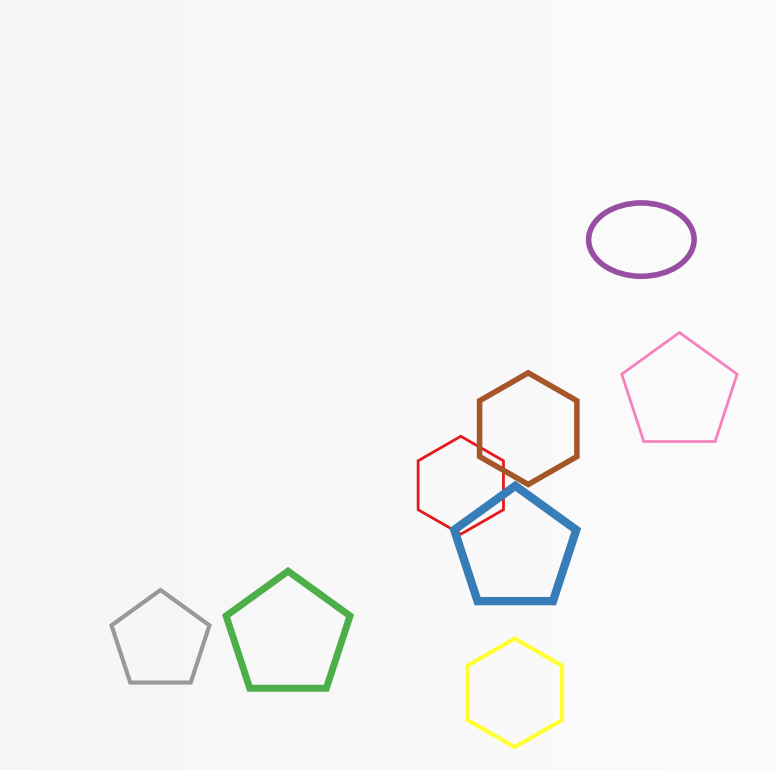[{"shape": "hexagon", "thickness": 1, "radius": 0.32, "center": [0.595, 0.37]}, {"shape": "pentagon", "thickness": 3, "radius": 0.41, "center": [0.665, 0.286]}, {"shape": "pentagon", "thickness": 2.5, "radius": 0.42, "center": [0.372, 0.174]}, {"shape": "oval", "thickness": 2, "radius": 0.34, "center": [0.828, 0.689]}, {"shape": "hexagon", "thickness": 1.5, "radius": 0.35, "center": [0.664, 0.1]}, {"shape": "hexagon", "thickness": 2, "radius": 0.36, "center": [0.682, 0.443]}, {"shape": "pentagon", "thickness": 1, "radius": 0.39, "center": [0.877, 0.49]}, {"shape": "pentagon", "thickness": 1.5, "radius": 0.33, "center": [0.207, 0.167]}]